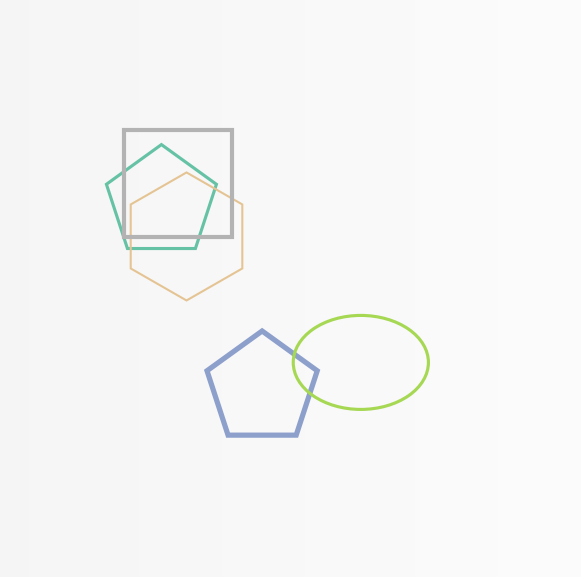[{"shape": "pentagon", "thickness": 1.5, "radius": 0.5, "center": [0.278, 0.649]}, {"shape": "pentagon", "thickness": 2.5, "radius": 0.5, "center": [0.451, 0.326]}, {"shape": "oval", "thickness": 1.5, "radius": 0.58, "center": [0.621, 0.372]}, {"shape": "hexagon", "thickness": 1, "radius": 0.55, "center": [0.321, 0.59]}, {"shape": "square", "thickness": 2, "radius": 0.47, "center": [0.306, 0.681]}]